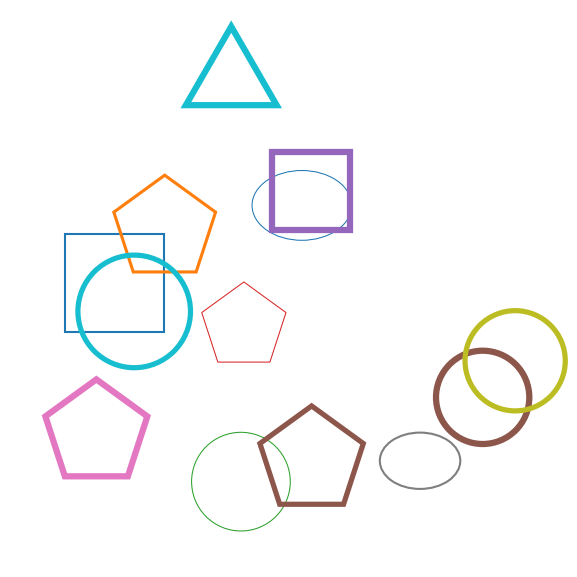[{"shape": "oval", "thickness": 0.5, "radius": 0.43, "center": [0.523, 0.643]}, {"shape": "square", "thickness": 1, "radius": 0.43, "center": [0.198, 0.509]}, {"shape": "pentagon", "thickness": 1.5, "radius": 0.46, "center": [0.285, 0.603]}, {"shape": "circle", "thickness": 0.5, "radius": 0.43, "center": [0.417, 0.165]}, {"shape": "pentagon", "thickness": 0.5, "radius": 0.38, "center": [0.422, 0.434]}, {"shape": "square", "thickness": 3, "radius": 0.34, "center": [0.539, 0.668]}, {"shape": "circle", "thickness": 3, "radius": 0.4, "center": [0.836, 0.311]}, {"shape": "pentagon", "thickness": 2.5, "radius": 0.47, "center": [0.54, 0.202]}, {"shape": "pentagon", "thickness": 3, "radius": 0.46, "center": [0.167, 0.249]}, {"shape": "oval", "thickness": 1, "radius": 0.35, "center": [0.727, 0.201]}, {"shape": "circle", "thickness": 2.5, "radius": 0.43, "center": [0.892, 0.374]}, {"shape": "circle", "thickness": 2.5, "radius": 0.49, "center": [0.232, 0.46]}, {"shape": "triangle", "thickness": 3, "radius": 0.45, "center": [0.4, 0.862]}]